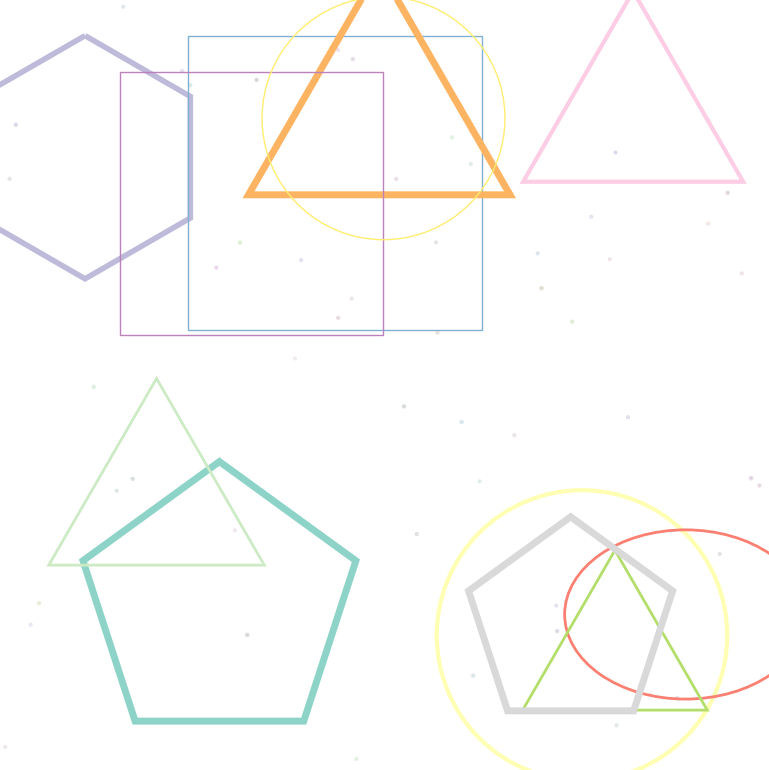[{"shape": "pentagon", "thickness": 2.5, "radius": 0.93, "center": [0.285, 0.214]}, {"shape": "circle", "thickness": 1.5, "radius": 0.94, "center": [0.756, 0.175]}, {"shape": "hexagon", "thickness": 2, "radius": 0.79, "center": [0.11, 0.796]}, {"shape": "oval", "thickness": 1, "radius": 0.78, "center": [0.89, 0.202]}, {"shape": "square", "thickness": 0.5, "radius": 0.96, "center": [0.435, 0.762]}, {"shape": "triangle", "thickness": 2.5, "radius": 0.98, "center": [0.493, 0.845]}, {"shape": "triangle", "thickness": 1, "radius": 0.69, "center": [0.799, 0.147]}, {"shape": "triangle", "thickness": 1.5, "radius": 0.82, "center": [0.822, 0.846]}, {"shape": "pentagon", "thickness": 2.5, "radius": 0.7, "center": [0.741, 0.19]}, {"shape": "square", "thickness": 0.5, "radius": 0.85, "center": [0.326, 0.736]}, {"shape": "triangle", "thickness": 1, "radius": 0.81, "center": [0.203, 0.347]}, {"shape": "circle", "thickness": 0.5, "radius": 0.79, "center": [0.498, 0.846]}]